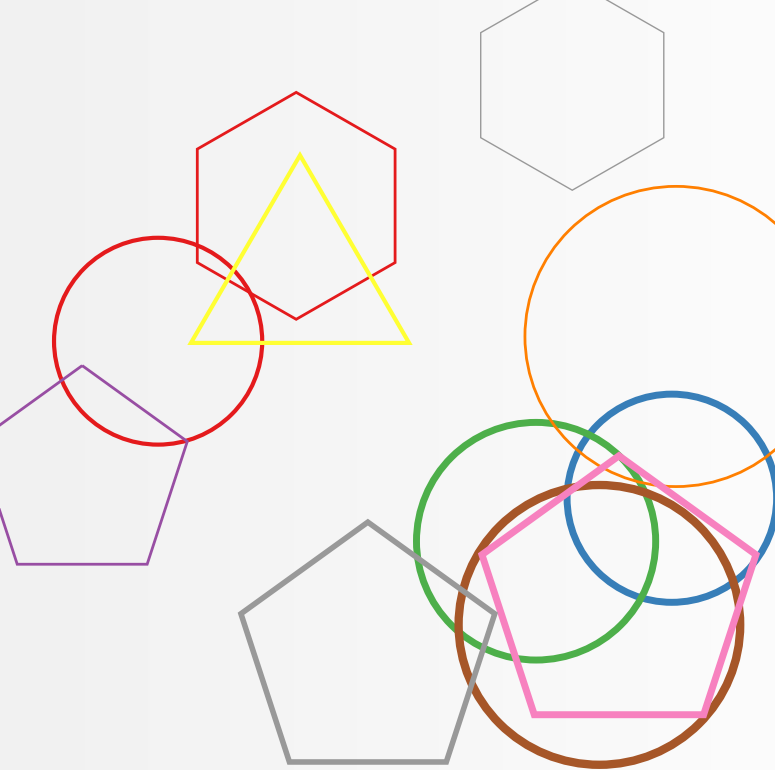[{"shape": "circle", "thickness": 1.5, "radius": 0.67, "center": [0.204, 0.557]}, {"shape": "hexagon", "thickness": 1, "radius": 0.74, "center": [0.382, 0.733]}, {"shape": "circle", "thickness": 2.5, "radius": 0.68, "center": [0.867, 0.353]}, {"shape": "circle", "thickness": 2.5, "radius": 0.77, "center": [0.692, 0.297]}, {"shape": "pentagon", "thickness": 1, "radius": 0.71, "center": [0.106, 0.383]}, {"shape": "circle", "thickness": 1, "radius": 0.97, "center": [0.872, 0.563]}, {"shape": "triangle", "thickness": 1.5, "radius": 0.81, "center": [0.387, 0.636]}, {"shape": "circle", "thickness": 3, "radius": 0.91, "center": [0.773, 0.188]}, {"shape": "pentagon", "thickness": 2.5, "radius": 0.93, "center": [0.799, 0.222]}, {"shape": "hexagon", "thickness": 0.5, "radius": 0.68, "center": [0.738, 0.889]}, {"shape": "pentagon", "thickness": 2, "radius": 0.86, "center": [0.475, 0.15]}]